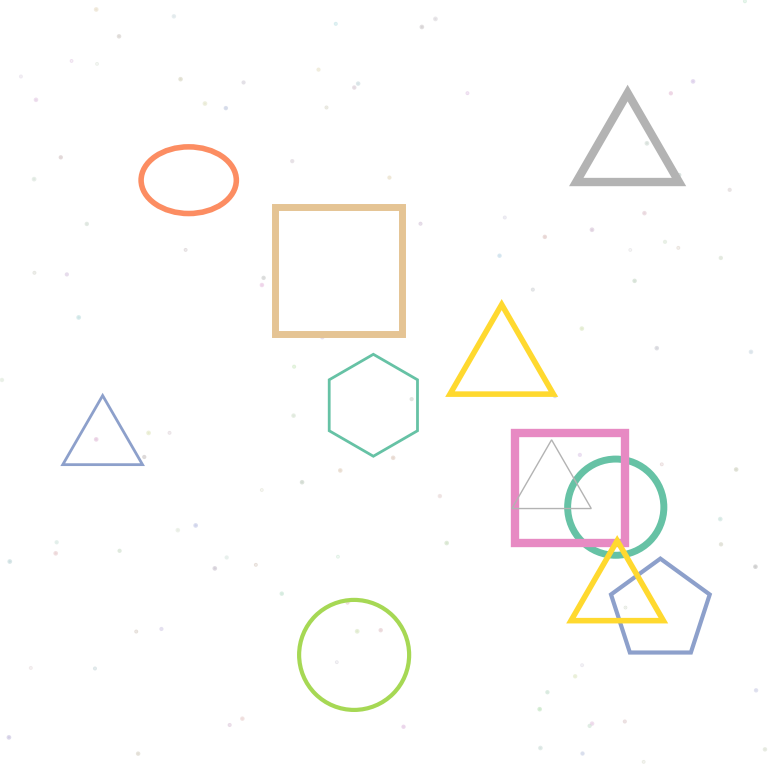[{"shape": "hexagon", "thickness": 1, "radius": 0.33, "center": [0.485, 0.474]}, {"shape": "circle", "thickness": 2.5, "radius": 0.31, "center": [0.8, 0.341]}, {"shape": "oval", "thickness": 2, "radius": 0.31, "center": [0.245, 0.766]}, {"shape": "triangle", "thickness": 1, "radius": 0.3, "center": [0.133, 0.426]}, {"shape": "pentagon", "thickness": 1.5, "radius": 0.34, "center": [0.858, 0.207]}, {"shape": "square", "thickness": 3, "radius": 0.36, "center": [0.74, 0.366]}, {"shape": "circle", "thickness": 1.5, "radius": 0.36, "center": [0.46, 0.149]}, {"shape": "triangle", "thickness": 2, "radius": 0.35, "center": [0.802, 0.229]}, {"shape": "triangle", "thickness": 2, "radius": 0.39, "center": [0.652, 0.527]}, {"shape": "square", "thickness": 2.5, "radius": 0.41, "center": [0.44, 0.649]}, {"shape": "triangle", "thickness": 0.5, "radius": 0.3, "center": [0.716, 0.369]}, {"shape": "triangle", "thickness": 3, "radius": 0.39, "center": [0.815, 0.802]}]